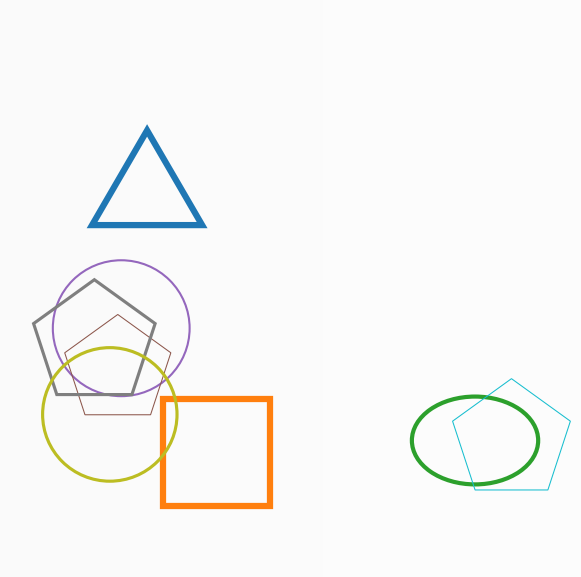[{"shape": "triangle", "thickness": 3, "radius": 0.55, "center": [0.253, 0.664]}, {"shape": "square", "thickness": 3, "radius": 0.46, "center": [0.372, 0.215]}, {"shape": "oval", "thickness": 2, "radius": 0.54, "center": [0.817, 0.236]}, {"shape": "circle", "thickness": 1, "radius": 0.59, "center": [0.209, 0.431]}, {"shape": "pentagon", "thickness": 0.5, "radius": 0.48, "center": [0.203, 0.359]}, {"shape": "pentagon", "thickness": 1.5, "radius": 0.55, "center": [0.162, 0.405]}, {"shape": "circle", "thickness": 1.5, "radius": 0.58, "center": [0.189, 0.282]}, {"shape": "pentagon", "thickness": 0.5, "radius": 0.53, "center": [0.88, 0.237]}]